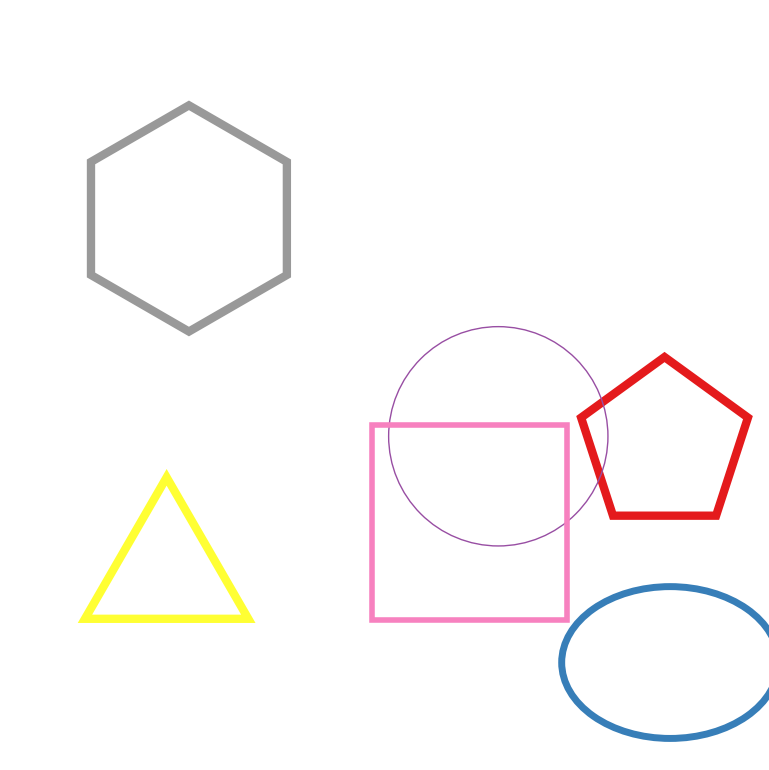[{"shape": "pentagon", "thickness": 3, "radius": 0.57, "center": [0.863, 0.422]}, {"shape": "oval", "thickness": 2.5, "radius": 0.7, "center": [0.87, 0.14]}, {"shape": "circle", "thickness": 0.5, "radius": 0.71, "center": [0.647, 0.433]}, {"shape": "triangle", "thickness": 3, "radius": 0.61, "center": [0.216, 0.258]}, {"shape": "square", "thickness": 2, "radius": 0.63, "center": [0.61, 0.321]}, {"shape": "hexagon", "thickness": 3, "radius": 0.73, "center": [0.245, 0.716]}]